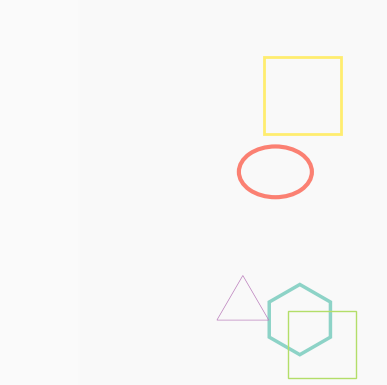[{"shape": "hexagon", "thickness": 2.5, "radius": 0.46, "center": [0.774, 0.17]}, {"shape": "oval", "thickness": 3, "radius": 0.47, "center": [0.711, 0.554]}, {"shape": "square", "thickness": 1, "radius": 0.44, "center": [0.831, 0.105]}, {"shape": "triangle", "thickness": 0.5, "radius": 0.39, "center": [0.627, 0.207]}, {"shape": "square", "thickness": 2, "radius": 0.5, "center": [0.78, 0.753]}]